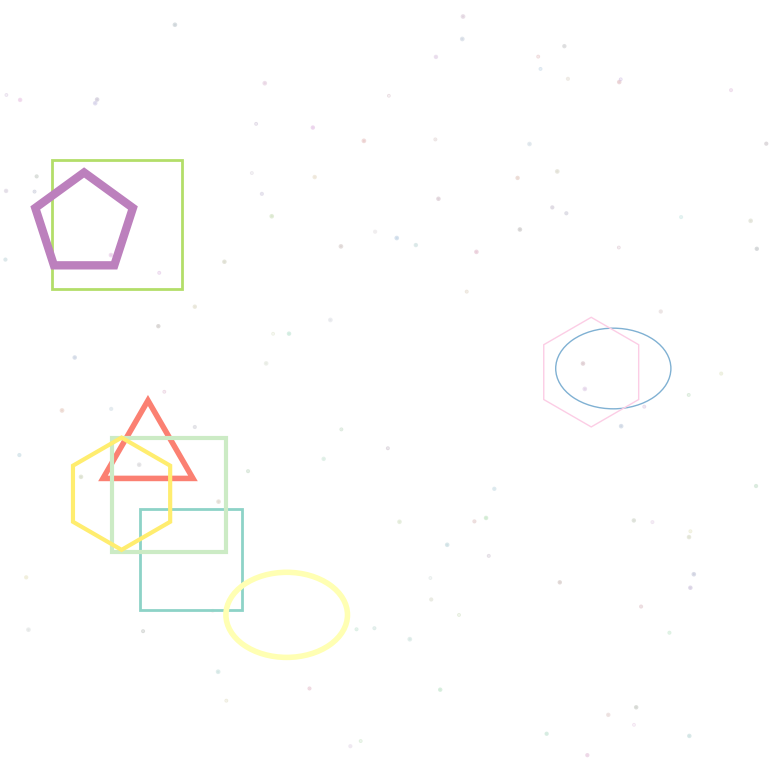[{"shape": "square", "thickness": 1, "radius": 0.33, "center": [0.248, 0.273]}, {"shape": "oval", "thickness": 2, "radius": 0.39, "center": [0.372, 0.201]}, {"shape": "triangle", "thickness": 2, "radius": 0.34, "center": [0.192, 0.412]}, {"shape": "oval", "thickness": 0.5, "radius": 0.37, "center": [0.796, 0.521]}, {"shape": "square", "thickness": 1, "radius": 0.42, "center": [0.152, 0.709]}, {"shape": "hexagon", "thickness": 0.5, "radius": 0.36, "center": [0.768, 0.517]}, {"shape": "pentagon", "thickness": 3, "radius": 0.33, "center": [0.109, 0.709]}, {"shape": "square", "thickness": 1.5, "radius": 0.37, "center": [0.22, 0.357]}, {"shape": "hexagon", "thickness": 1.5, "radius": 0.36, "center": [0.158, 0.359]}]